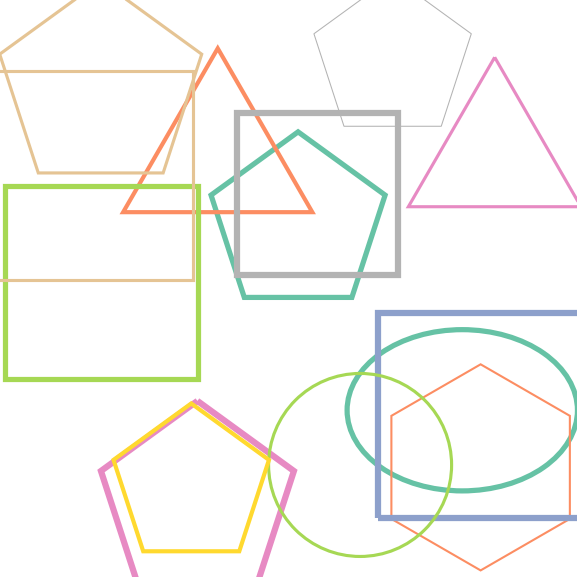[{"shape": "pentagon", "thickness": 2.5, "radius": 0.79, "center": [0.516, 0.612]}, {"shape": "oval", "thickness": 2.5, "radius": 1.0, "center": [0.8, 0.289]}, {"shape": "hexagon", "thickness": 1, "radius": 0.89, "center": [0.832, 0.19]}, {"shape": "triangle", "thickness": 2, "radius": 0.95, "center": [0.377, 0.726]}, {"shape": "square", "thickness": 3, "radius": 0.89, "center": [0.831, 0.28]}, {"shape": "triangle", "thickness": 1.5, "radius": 0.86, "center": [0.857, 0.727]}, {"shape": "pentagon", "thickness": 3, "radius": 0.88, "center": [0.342, 0.129]}, {"shape": "square", "thickness": 2.5, "radius": 0.83, "center": [0.176, 0.509]}, {"shape": "circle", "thickness": 1.5, "radius": 0.79, "center": [0.624, 0.194]}, {"shape": "pentagon", "thickness": 2, "radius": 0.71, "center": [0.331, 0.159]}, {"shape": "square", "thickness": 1.5, "radius": 0.9, "center": [0.152, 0.695]}, {"shape": "pentagon", "thickness": 1.5, "radius": 0.92, "center": [0.174, 0.848]}, {"shape": "square", "thickness": 3, "radius": 0.7, "center": [0.549, 0.663]}, {"shape": "pentagon", "thickness": 0.5, "radius": 0.72, "center": [0.68, 0.896]}]